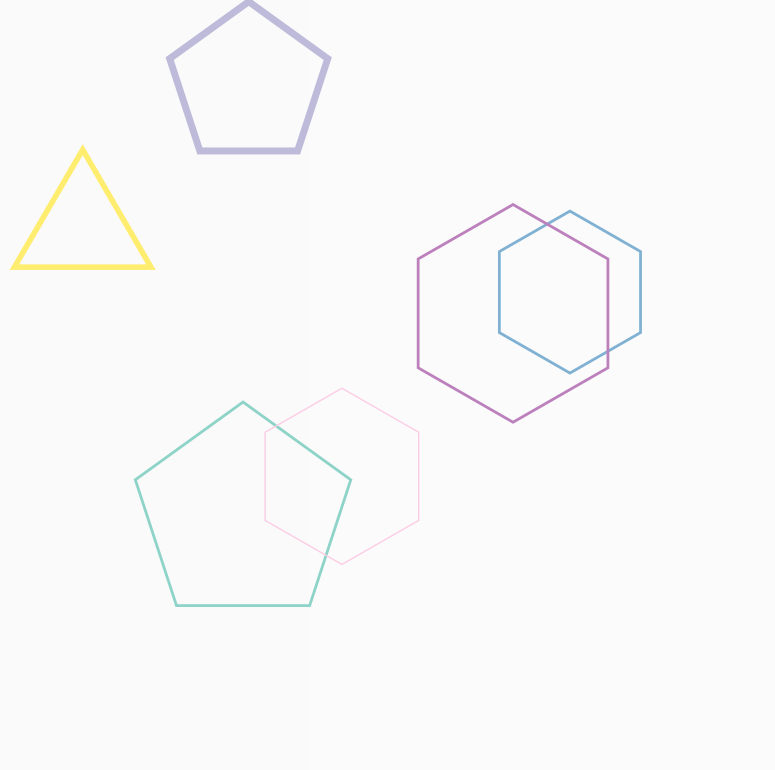[{"shape": "pentagon", "thickness": 1, "radius": 0.73, "center": [0.314, 0.332]}, {"shape": "pentagon", "thickness": 2.5, "radius": 0.54, "center": [0.321, 0.891]}, {"shape": "hexagon", "thickness": 1, "radius": 0.53, "center": [0.735, 0.621]}, {"shape": "hexagon", "thickness": 0.5, "radius": 0.57, "center": [0.441, 0.381]}, {"shape": "hexagon", "thickness": 1, "radius": 0.71, "center": [0.662, 0.593]}, {"shape": "triangle", "thickness": 2, "radius": 0.51, "center": [0.107, 0.704]}]